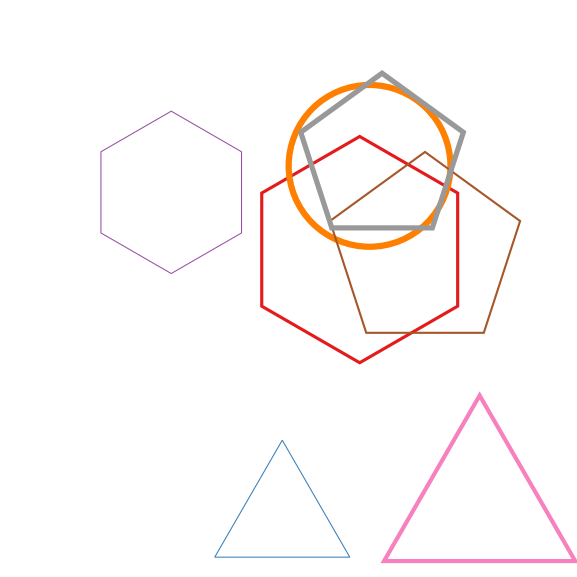[{"shape": "hexagon", "thickness": 1.5, "radius": 0.98, "center": [0.623, 0.567]}, {"shape": "triangle", "thickness": 0.5, "radius": 0.68, "center": [0.489, 0.102]}, {"shape": "hexagon", "thickness": 0.5, "radius": 0.7, "center": [0.297, 0.666]}, {"shape": "circle", "thickness": 3, "radius": 0.7, "center": [0.64, 0.712]}, {"shape": "pentagon", "thickness": 1, "radius": 0.87, "center": [0.736, 0.563]}, {"shape": "triangle", "thickness": 2, "radius": 0.96, "center": [0.831, 0.123]}, {"shape": "pentagon", "thickness": 2.5, "radius": 0.74, "center": [0.662, 0.724]}]